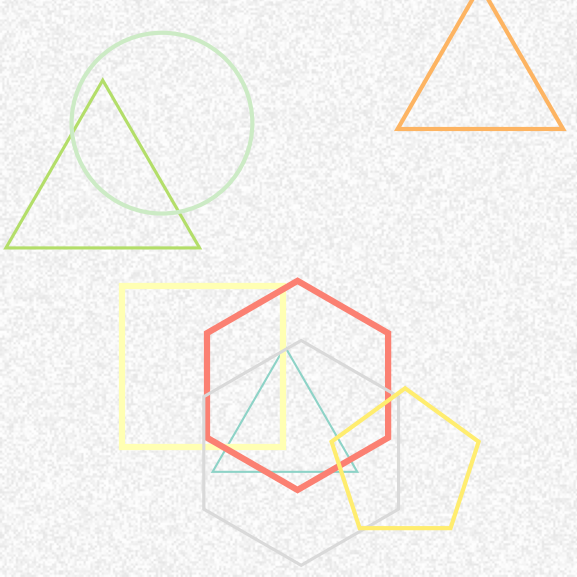[{"shape": "triangle", "thickness": 1, "radius": 0.72, "center": [0.493, 0.254]}, {"shape": "square", "thickness": 3, "radius": 0.69, "center": [0.351, 0.365]}, {"shape": "hexagon", "thickness": 3, "radius": 0.91, "center": [0.515, 0.332]}, {"shape": "triangle", "thickness": 2, "radius": 0.83, "center": [0.832, 0.858]}, {"shape": "triangle", "thickness": 1.5, "radius": 0.97, "center": [0.178, 0.667]}, {"shape": "hexagon", "thickness": 1.5, "radius": 0.97, "center": [0.522, 0.215]}, {"shape": "circle", "thickness": 2, "radius": 0.78, "center": [0.28, 0.786]}, {"shape": "pentagon", "thickness": 2, "radius": 0.67, "center": [0.701, 0.193]}]